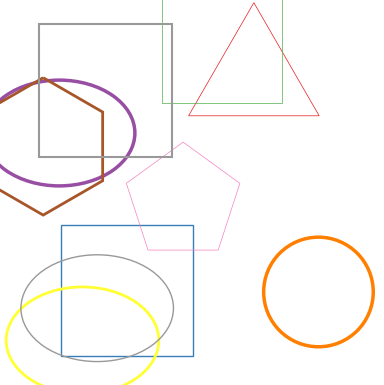[{"shape": "triangle", "thickness": 0.5, "radius": 0.98, "center": [0.659, 0.797]}, {"shape": "square", "thickness": 1, "radius": 0.85, "center": [0.33, 0.246]}, {"shape": "square", "thickness": 0.5, "radius": 0.78, "center": [0.578, 0.888]}, {"shape": "oval", "thickness": 2.5, "radius": 0.98, "center": [0.154, 0.655]}, {"shape": "circle", "thickness": 2.5, "radius": 0.71, "center": [0.827, 0.242]}, {"shape": "oval", "thickness": 2, "radius": 0.99, "center": [0.214, 0.116]}, {"shape": "hexagon", "thickness": 2, "radius": 0.89, "center": [0.112, 0.62]}, {"shape": "pentagon", "thickness": 0.5, "radius": 0.78, "center": [0.476, 0.476]}, {"shape": "square", "thickness": 1.5, "radius": 0.86, "center": [0.275, 0.765]}, {"shape": "oval", "thickness": 1, "radius": 0.99, "center": [0.252, 0.2]}]